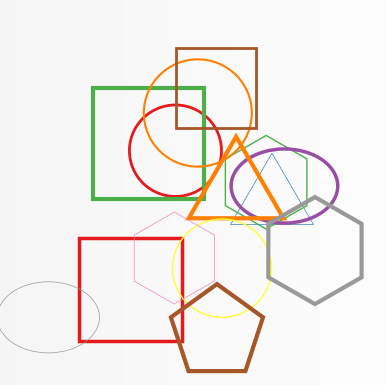[{"shape": "square", "thickness": 2.5, "radius": 0.66, "center": [0.337, 0.248]}, {"shape": "circle", "thickness": 2, "radius": 0.59, "center": [0.453, 0.609]}, {"shape": "triangle", "thickness": 0.5, "radius": 0.62, "center": [0.702, 0.479]}, {"shape": "hexagon", "thickness": 1, "radius": 0.61, "center": [0.687, 0.527]}, {"shape": "square", "thickness": 3, "radius": 0.72, "center": [0.382, 0.628]}, {"shape": "oval", "thickness": 2.5, "radius": 0.69, "center": [0.734, 0.517]}, {"shape": "triangle", "thickness": 3, "radius": 0.71, "center": [0.609, 0.504]}, {"shape": "circle", "thickness": 1.5, "radius": 0.7, "center": [0.511, 0.707]}, {"shape": "circle", "thickness": 1, "radius": 0.64, "center": [0.573, 0.303]}, {"shape": "pentagon", "thickness": 3, "radius": 0.62, "center": [0.56, 0.137]}, {"shape": "square", "thickness": 2, "radius": 0.52, "center": [0.557, 0.771]}, {"shape": "hexagon", "thickness": 0.5, "radius": 0.6, "center": [0.45, 0.33]}, {"shape": "oval", "thickness": 0.5, "radius": 0.66, "center": [0.125, 0.176]}, {"shape": "hexagon", "thickness": 3, "radius": 0.69, "center": [0.813, 0.349]}]